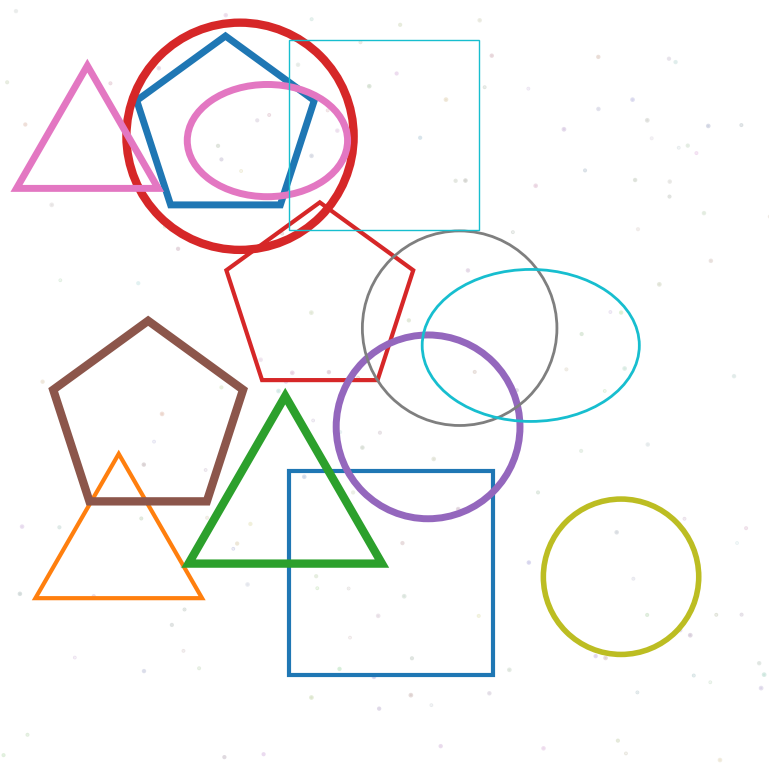[{"shape": "square", "thickness": 1.5, "radius": 0.66, "center": [0.508, 0.256]}, {"shape": "pentagon", "thickness": 2.5, "radius": 0.61, "center": [0.293, 0.832]}, {"shape": "triangle", "thickness": 1.5, "radius": 0.62, "center": [0.154, 0.286]}, {"shape": "triangle", "thickness": 3, "radius": 0.73, "center": [0.37, 0.341]}, {"shape": "circle", "thickness": 3, "radius": 0.74, "center": [0.312, 0.823]}, {"shape": "pentagon", "thickness": 1.5, "radius": 0.64, "center": [0.415, 0.61]}, {"shape": "circle", "thickness": 2.5, "radius": 0.6, "center": [0.556, 0.446]}, {"shape": "pentagon", "thickness": 3, "radius": 0.65, "center": [0.192, 0.454]}, {"shape": "oval", "thickness": 2.5, "radius": 0.52, "center": [0.347, 0.817]}, {"shape": "triangle", "thickness": 2.5, "radius": 0.53, "center": [0.113, 0.808]}, {"shape": "circle", "thickness": 1, "radius": 0.63, "center": [0.597, 0.574]}, {"shape": "circle", "thickness": 2, "radius": 0.5, "center": [0.807, 0.251]}, {"shape": "oval", "thickness": 1, "radius": 0.71, "center": [0.689, 0.551]}, {"shape": "square", "thickness": 0.5, "radius": 0.62, "center": [0.499, 0.825]}]